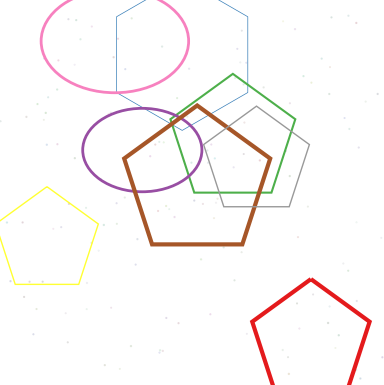[{"shape": "pentagon", "thickness": 3, "radius": 0.8, "center": [0.808, 0.115]}, {"shape": "hexagon", "thickness": 0.5, "radius": 0.98, "center": [0.473, 0.858]}, {"shape": "pentagon", "thickness": 1.5, "radius": 0.85, "center": [0.605, 0.638]}, {"shape": "oval", "thickness": 2, "radius": 0.77, "center": [0.37, 0.61]}, {"shape": "pentagon", "thickness": 1, "radius": 0.7, "center": [0.122, 0.375]}, {"shape": "pentagon", "thickness": 3, "radius": 1.0, "center": [0.512, 0.527]}, {"shape": "oval", "thickness": 2, "radius": 0.96, "center": [0.298, 0.893]}, {"shape": "pentagon", "thickness": 1, "radius": 0.72, "center": [0.666, 0.58]}]